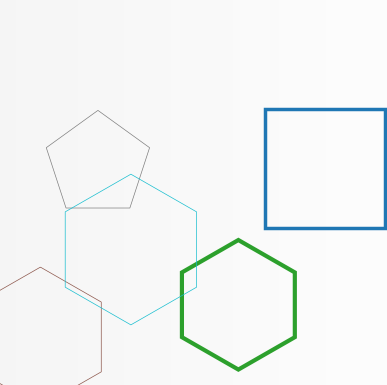[{"shape": "square", "thickness": 2.5, "radius": 0.77, "center": [0.839, 0.561]}, {"shape": "hexagon", "thickness": 3, "radius": 0.84, "center": [0.615, 0.208]}, {"shape": "hexagon", "thickness": 0.5, "radius": 0.91, "center": [0.104, 0.125]}, {"shape": "pentagon", "thickness": 0.5, "radius": 0.7, "center": [0.253, 0.573]}, {"shape": "hexagon", "thickness": 0.5, "radius": 0.98, "center": [0.338, 0.352]}]